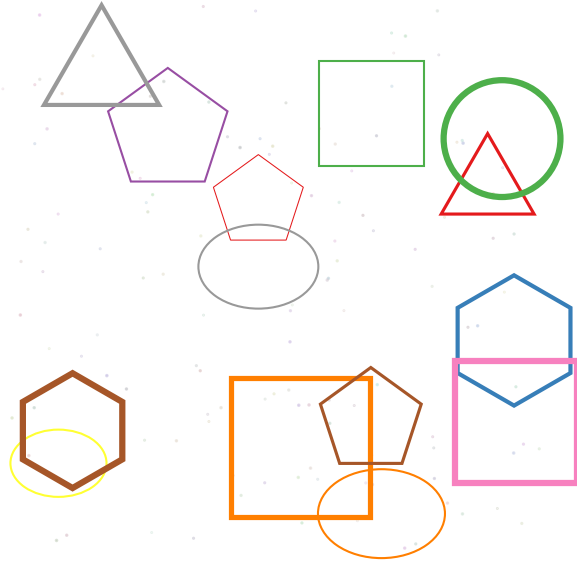[{"shape": "triangle", "thickness": 1.5, "radius": 0.46, "center": [0.844, 0.675]}, {"shape": "pentagon", "thickness": 0.5, "radius": 0.41, "center": [0.447, 0.65]}, {"shape": "hexagon", "thickness": 2, "radius": 0.56, "center": [0.89, 0.41]}, {"shape": "square", "thickness": 1, "radius": 0.46, "center": [0.643, 0.803]}, {"shape": "circle", "thickness": 3, "radius": 0.51, "center": [0.869, 0.759]}, {"shape": "pentagon", "thickness": 1, "radius": 0.54, "center": [0.291, 0.773]}, {"shape": "square", "thickness": 2.5, "radius": 0.6, "center": [0.52, 0.224]}, {"shape": "oval", "thickness": 1, "radius": 0.55, "center": [0.661, 0.11]}, {"shape": "oval", "thickness": 1, "radius": 0.42, "center": [0.101, 0.197]}, {"shape": "pentagon", "thickness": 1.5, "radius": 0.46, "center": [0.642, 0.271]}, {"shape": "hexagon", "thickness": 3, "radius": 0.5, "center": [0.126, 0.253]}, {"shape": "square", "thickness": 3, "radius": 0.53, "center": [0.893, 0.269]}, {"shape": "oval", "thickness": 1, "radius": 0.52, "center": [0.447, 0.537]}, {"shape": "triangle", "thickness": 2, "radius": 0.58, "center": [0.176, 0.875]}]